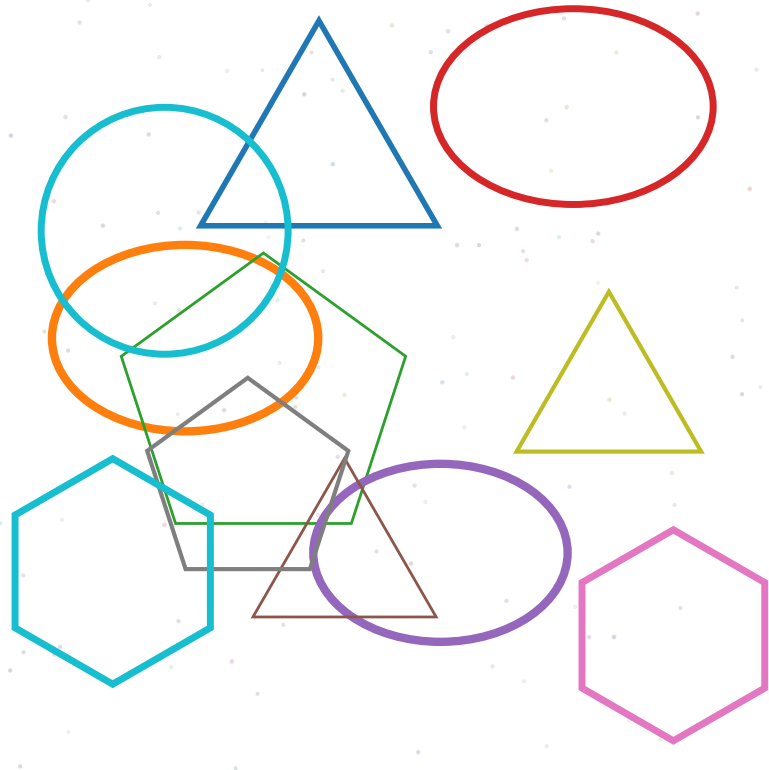[{"shape": "triangle", "thickness": 2, "radius": 0.89, "center": [0.414, 0.796]}, {"shape": "oval", "thickness": 3, "radius": 0.86, "center": [0.24, 0.561]}, {"shape": "pentagon", "thickness": 1, "radius": 0.97, "center": [0.342, 0.477]}, {"shape": "oval", "thickness": 2.5, "radius": 0.91, "center": [0.745, 0.862]}, {"shape": "oval", "thickness": 3, "radius": 0.83, "center": [0.572, 0.282]}, {"shape": "triangle", "thickness": 1, "radius": 0.69, "center": [0.447, 0.267]}, {"shape": "hexagon", "thickness": 2.5, "radius": 0.69, "center": [0.875, 0.175]}, {"shape": "pentagon", "thickness": 1.5, "radius": 0.69, "center": [0.322, 0.372]}, {"shape": "triangle", "thickness": 1.5, "radius": 0.69, "center": [0.791, 0.483]}, {"shape": "circle", "thickness": 2.5, "radius": 0.8, "center": [0.214, 0.7]}, {"shape": "hexagon", "thickness": 2.5, "radius": 0.73, "center": [0.146, 0.258]}]